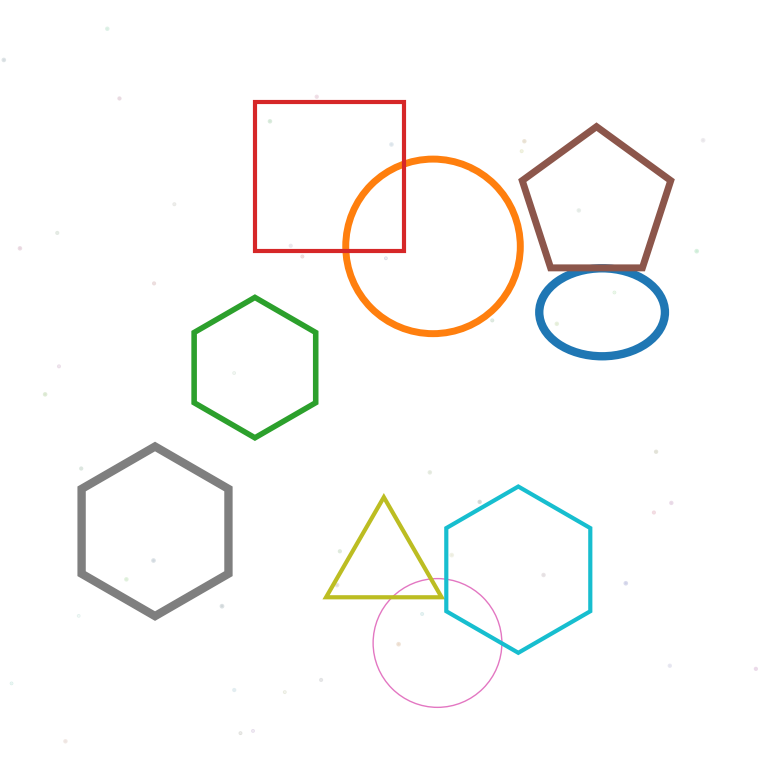[{"shape": "oval", "thickness": 3, "radius": 0.41, "center": [0.782, 0.594]}, {"shape": "circle", "thickness": 2.5, "radius": 0.57, "center": [0.562, 0.68]}, {"shape": "hexagon", "thickness": 2, "radius": 0.46, "center": [0.331, 0.523]}, {"shape": "square", "thickness": 1.5, "radius": 0.48, "center": [0.428, 0.771]}, {"shape": "pentagon", "thickness": 2.5, "radius": 0.51, "center": [0.775, 0.734]}, {"shape": "circle", "thickness": 0.5, "radius": 0.42, "center": [0.568, 0.165]}, {"shape": "hexagon", "thickness": 3, "radius": 0.55, "center": [0.201, 0.31]}, {"shape": "triangle", "thickness": 1.5, "radius": 0.43, "center": [0.498, 0.268]}, {"shape": "hexagon", "thickness": 1.5, "radius": 0.54, "center": [0.673, 0.26]}]